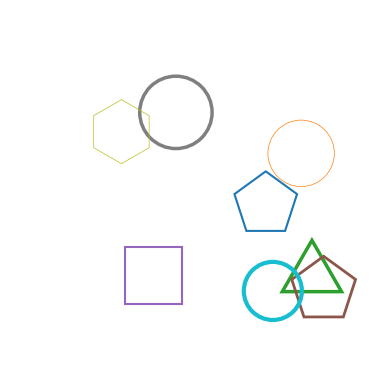[{"shape": "pentagon", "thickness": 1.5, "radius": 0.43, "center": [0.69, 0.469]}, {"shape": "circle", "thickness": 0.5, "radius": 0.43, "center": [0.782, 0.602]}, {"shape": "triangle", "thickness": 2.5, "radius": 0.44, "center": [0.81, 0.287]}, {"shape": "square", "thickness": 1.5, "radius": 0.37, "center": [0.4, 0.283]}, {"shape": "pentagon", "thickness": 2, "radius": 0.44, "center": [0.841, 0.247]}, {"shape": "circle", "thickness": 2.5, "radius": 0.47, "center": [0.457, 0.708]}, {"shape": "hexagon", "thickness": 0.5, "radius": 0.42, "center": [0.315, 0.658]}, {"shape": "circle", "thickness": 3, "radius": 0.38, "center": [0.709, 0.244]}]